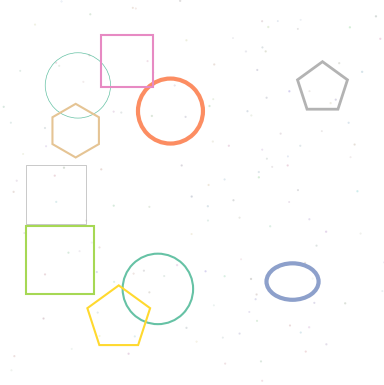[{"shape": "circle", "thickness": 1.5, "radius": 0.46, "center": [0.41, 0.25]}, {"shape": "circle", "thickness": 0.5, "radius": 0.42, "center": [0.202, 0.778]}, {"shape": "circle", "thickness": 3, "radius": 0.42, "center": [0.443, 0.712]}, {"shape": "oval", "thickness": 3, "radius": 0.34, "center": [0.76, 0.269]}, {"shape": "square", "thickness": 1.5, "radius": 0.34, "center": [0.33, 0.842]}, {"shape": "square", "thickness": 1.5, "radius": 0.44, "center": [0.156, 0.325]}, {"shape": "pentagon", "thickness": 1.5, "radius": 0.43, "center": [0.308, 0.173]}, {"shape": "hexagon", "thickness": 1.5, "radius": 0.35, "center": [0.197, 0.661]}, {"shape": "pentagon", "thickness": 2, "radius": 0.34, "center": [0.838, 0.772]}, {"shape": "square", "thickness": 0.5, "radius": 0.39, "center": [0.146, 0.495]}]